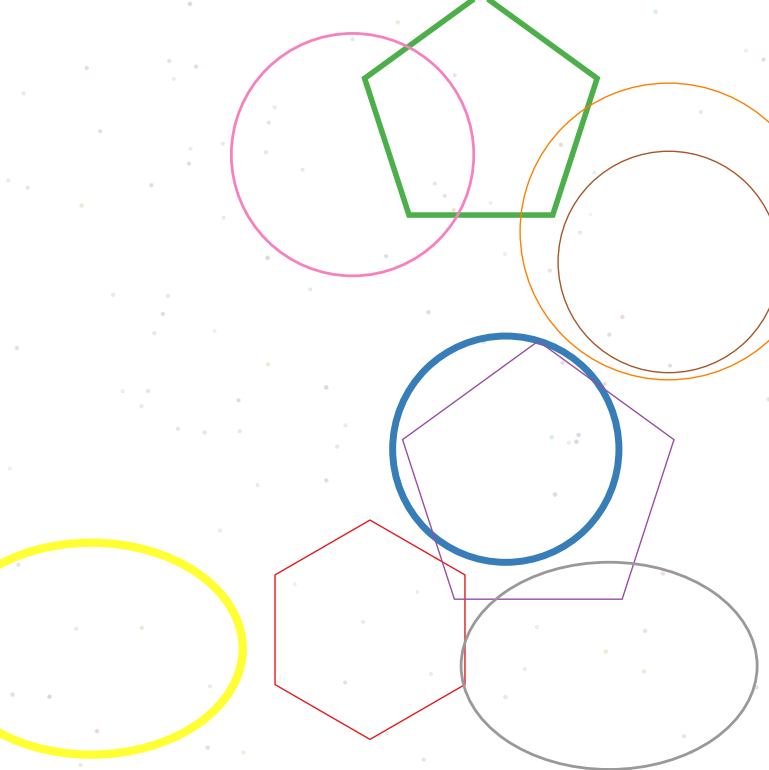[{"shape": "hexagon", "thickness": 0.5, "radius": 0.71, "center": [0.481, 0.182]}, {"shape": "circle", "thickness": 2.5, "radius": 0.73, "center": [0.657, 0.417]}, {"shape": "pentagon", "thickness": 2, "radius": 0.79, "center": [0.624, 0.849]}, {"shape": "pentagon", "thickness": 0.5, "radius": 0.93, "center": [0.699, 0.372]}, {"shape": "circle", "thickness": 0.5, "radius": 0.96, "center": [0.868, 0.699]}, {"shape": "oval", "thickness": 3, "radius": 0.98, "center": [0.119, 0.158]}, {"shape": "circle", "thickness": 0.5, "radius": 0.72, "center": [0.869, 0.66]}, {"shape": "circle", "thickness": 1, "radius": 0.79, "center": [0.458, 0.799]}, {"shape": "oval", "thickness": 1, "radius": 0.96, "center": [0.791, 0.135]}]